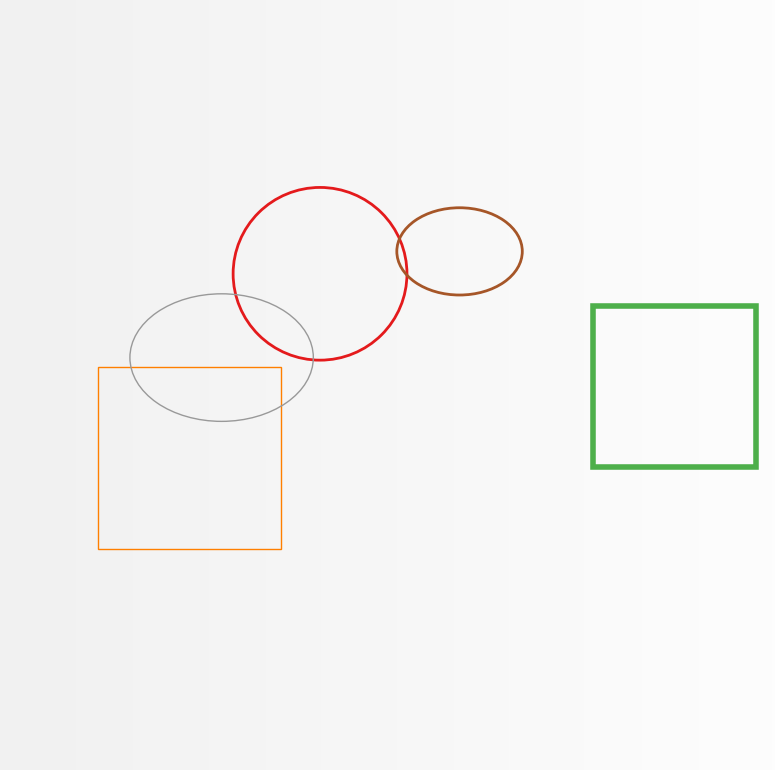[{"shape": "circle", "thickness": 1, "radius": 0.56, "center": [0.413, 0.644]}, {"shape": "square", "thickness": 2, "radius": 0.52, "center": [0.87, 0.498]}, {"shape": "square", "thickness": 0.5, "radius": 0.59, "center": [0.244, 0.405]}, {"shape": "oval", "thickness": 1, "radius": 0.4, "center": [0.593, 0.674]}, {"shape": "oval", "thickness": 0.5, "radius": 0.59, "center": [0.286, 0.536]}]